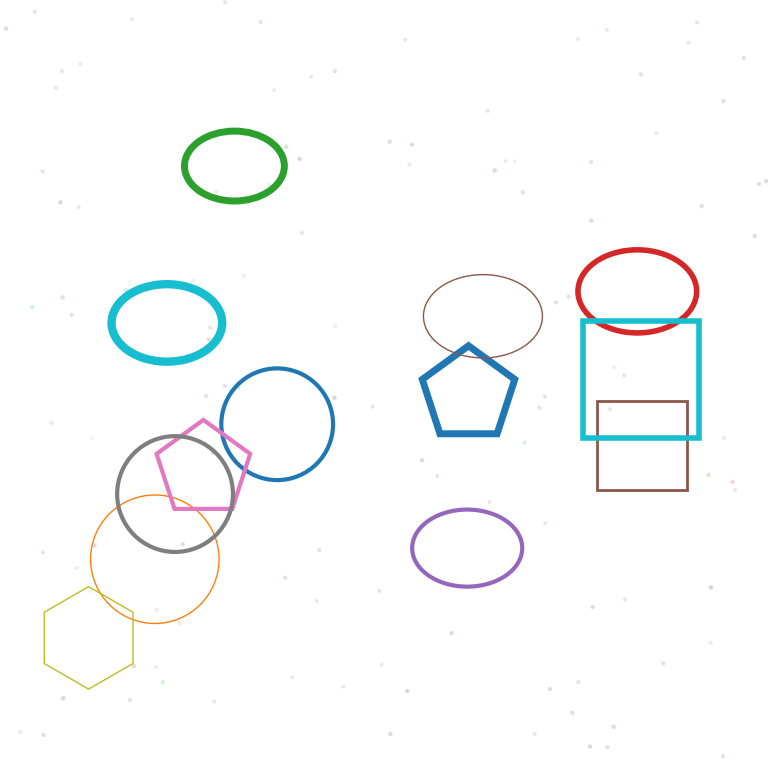[{"shape": "pentagon", "thickness": 2.5, "radius": 0.32, "center": [0.608, 0.488]}, {"shape": "circle", "thickness": 1.5, "radius": 0.36, "center": [0.36, 0.449]}, {"shape": "circle", "thickness": 0.5, "radius": 0.42, "center": [0.201, 0.274]}, {"shape": "oval", "thickness": 2.5, "radius": 0.32, "center": [0.304, 0.784]}, {"shape": "oval", "thickness": 2, "radius": 0.39, "center": [0.828, 0.622]}, {"shape": "oval", "thickness": 1.5, "radius": 0.36, "center": [0.607, 0.288]}, {"shape": "oval", "thickness": 0.5, "radius": 0.39, "center": [0.627, 0.589]}, {"shape": "square", "thickness": 1, "radius": 0.29, "center": [0.834, 0.421]}, {"shape": "pentagon", "thickness": 1.5, "radius": 0.32, "center": [0.264, 0.391]}, {"shape": "circle", "thickness": 1.5, "radius": 0.38, "center": [0.227, 0.358]}, {"shape": "hexagon", "thickness": 0.5, "radius": 0.33, "center": [0.115, 0.172]}, {"shape": "square", "thickness": 2, "radius": 0.38, "center": [0.832, 0.507]}, {"shape": "oval", "thickness": 3, "radius": 0.36, "center": [0.217, 0.581]}]